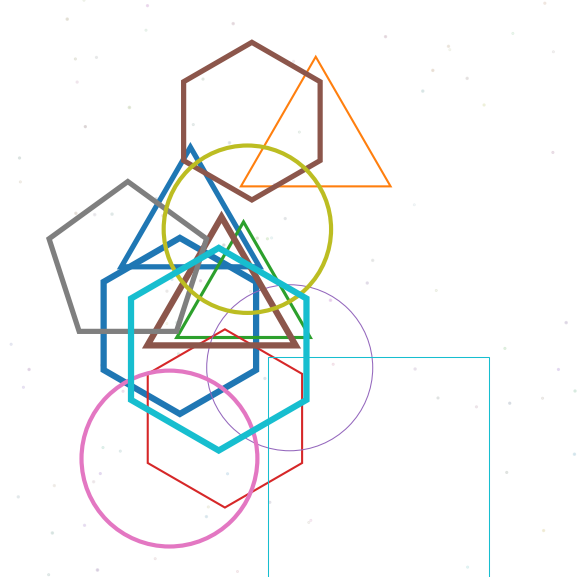[{"shape": "triangle", "thickness": 2.5, "radius": 0.69, "center": [0.33, 0.606]}, {"shape": "hexagon", "thickness": 3, "radius": 0.76, "center": [0.311, 0.435]}, {"shape": "triangle", "thickness": 1, "radius": 0.75, "center": [0.547, 0.751]}, {"shape": "triangle", "thickness": 1.5, "radius": 0.67, "center": [0.422, 0.481]}, {"shape": "hexagon", "thickness": 1, "radius": 0.77, "center": [0.389, 0.275]}, {"shape": "circle", "thickness": 0.5, "radius": 0.72, "center": [0.502, 0.362]}, {"shape": "hexagon", "thickness": 2.5, "radius": 0.68, "center": [0.436, 0.789]}, {"shape": "triangle", "thickness": 3, "radius": 0.74, "center": [0.384, 0.475]}, {"shape": "circle", "thickness": 2, "radius": 0.76, "center": [0.293, 0.205]}, {"shape": "pentagon", "thickness": 2.5, "radius": 0.72, "center": [0.221, 0.541]}, {"shape": "circle", "thickness": 2, "radius": 0.72, "center": [0.428, 0.602]}, {"shape": "square", "thickness": 0.5, "radius": 0.96, "center": [0.655, 0.189]}, {"shape": "hexagon", "thickness": 3, "radius": 0.88, "center": [0.379, 0.394]}]